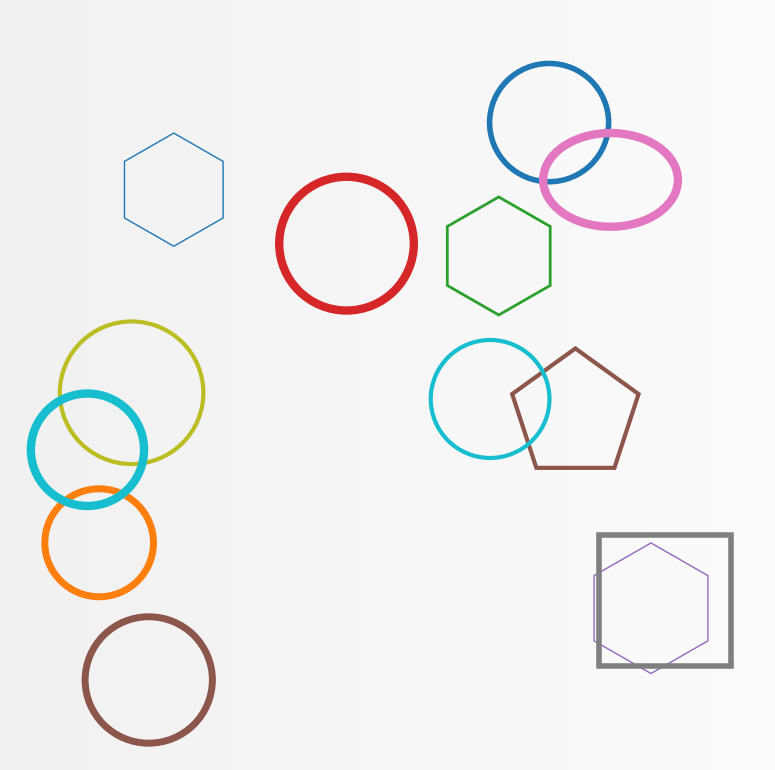[{"shape": "circle", "thickness": 2, "radius": 0.38, "center": [0.709, 0.841]}, {"shape": "hexagon", "thickness": 0.5, "radius": 0.37, "center": [0.224, 0.754]}, {"shape": "circle", "thickness": 2.5, "radius": 0.35, "center": [0.128, 0.295]}, {"shape": "hexagon", "thickness": 1, "radius": 0.38, "center": [0.644, 0.668]}, {"shape": "circle", "thickness": 3, "radius": 0.43, "center": [0.447, 0.684]}, {"shape": "hexagon", "thickness": 0.5, "radius": 0.42, "center": [0.84, 0.21]}, {"shape": "circle", "thickness": 2.5, "radius": 0.41, "center": [0.192, 0.117]}, {"shape": "pentagon", "thickness": 1.5, "radius": 0.43, "center": [0.742, 0.462]}, {"shape": "oval", "thickness": 3, "radius": 0.43, "center": [0.788, 0.766]}, {"shape": "square", "thickness": 2, "radius": 0.43, "center": [0.858, 0.22]}, {"shape": "circle", "thickness": 1.5, "radius": 0.46, "center": [0.17, 0.49]}, {"shape": "circle", "thickness": 3, "radius": 0.37, "center": [0.113, 0.416]}, {"shape": "circle", "thickness": 1.5, "radius": 0.38, "center": [0.632, 0.482]}]